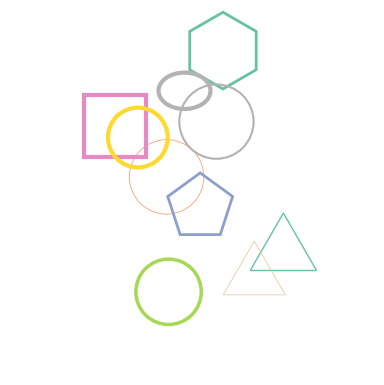[{"shape": "hexagon", "thickness": 2, "radius": 0.5, "center": [0.579, 0.869]}, {"shape": "triangle", "thickness": 1, "radius": 0.5, "center": [0.736, 0.347]}, {"shape": "circle", "thickness": 0.5, "radius": 0.48, "center": [0.433, 0.54]}, {"shape": "pentagon", "thickness": 2, "radius": 0.44, "center": [0.52, 0.462]}, {"shape": "square", "thickness": 3, "radius": 0.4, "center": [0.298, 0.673]}, {"shape": "circle", "thickness": 2.5, "radius": 0.42, "center": [0.438, 0.242]}, {"shape": "circle", "thickness": 3, "radius": 0.39, "center": [0.358, 0.643]}, {"shape": "triangle", "thickness": 0.5, "radius": 0.47, "center": [0.66, 0.281]}, {"shape": "circle", "thickness": 1.5, "radius": 0.48, "center": [0.562, 0.684]}, {"shape": "oval", "thickness": 3, "radius": 0.34, "center": [0.479, 0.764]}]